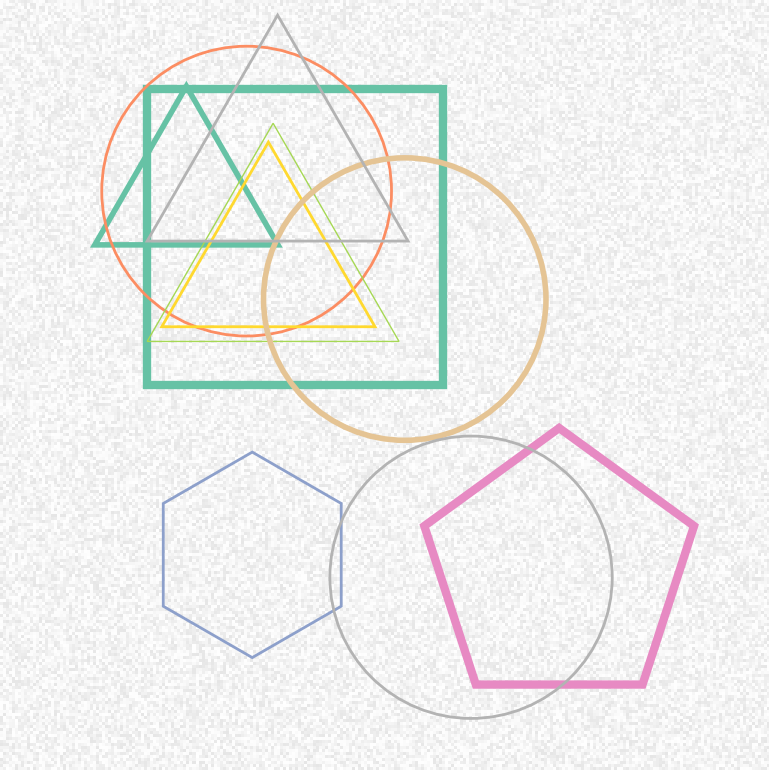[{"shape": "triangle", "thickness": 2, "radius": 0.69, "center": [0.242, 0.751]}, {"shape": "square", "thickness": 3, "radius": 0.96, "center": [0.383, 0.692]}, {"shape": "circle", "thickness": 1, "radius": 0.94, "center": [0.32, 0.752]}, {"shape": "hexagon", "thickness": 1, "radius": 0.67, "center": [0.328, 0.279]}, {"shape": "pentagon", "thickness": 3, "radius": 0.92, "center": [0.726, 0.26]}, {"shape": "triangle", "thickness": 0.5, "radius": 0.94, "center": [0.355, 0.651]}, {"shape": "triangle", "thickness": 1, "radius": 0.8, "center": [0.349, 0.656]}, {"shape": "circle", "thickness": 2, "radius": 0.92, "center": [0.526, 0.612]}, {"shape": "triangle", "thickness": 1, "radius": 0.98, "center": [0.361, 0.785]}, {"shape": "circle", "thickness": 1, "radius": 0.92, "center": [0.612, 0.25]}]